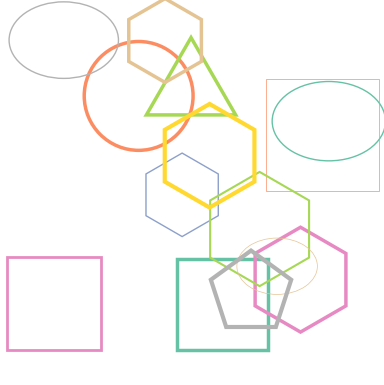[{"shape": "square", "thickness": 2.5, "radius": 0.59, "center": [0.577, 0.208]}, {"shape": "oval", "thickness": 1, "radius": 0.74, "center": [0.854, 0.685]}, {"shape": "circle", "thickness": 2.5, "radius": 0.71, "center": [0.36, 0.751]}, {"shape": "square", "thickness": 0.5, "radius": 0.73, "center": [0.838, 0.65]}, {"shape": "hexagon", "thickness": 1, "radius": 0.54, "center": [0.473, 0.494]}, {"shape": "hexagon", "thickness": 2.5, "radius": 0.68, "center": [0.781, 0.274]}, {"shape": "square", "thickness": 2, "radius": 0.61, "center": [0.141, 0.211]}, {"shape": "triangle", "thickness": 2.5, "radius": 0.67, "center": [0.496, 0.768]}, {"shape": "hexagon", "thickness": 1.5, "radius": 0.74, "center": [0.674, 0.405]}, {"shape": "hexagon", "thickness": 3, "radius": 0.67, "center": [0.544, 0.595]}, {"shape": "oval", "thickness": 0.5, "radius": 0.52, "center": [0.72, 0.308]}, {"shape": "hexagon", "thickness": 2.5, "radius": 0.54, "center": [0.429, 0.895]}, {"shape": "pentagon", "thickness": 3, "radius": 0.55, "center": [0.652, 0.239]}, {"shape": "oval", "thickness": 1, "radius": 0.71, "center": [0.166, 0.896]}]